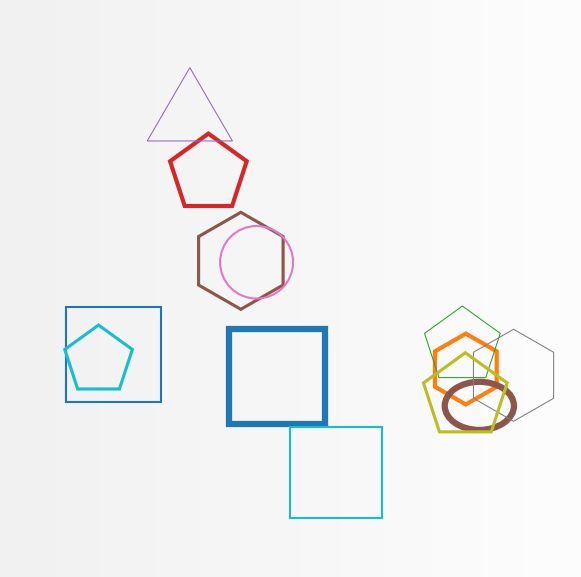[{"shape": "square", "thickness": 1, "radius": 0.41, "center": [0.195, 0.385]}, {"shape": "square", "thickness": 3, "radius": 0.41, "center": [0.476, 0.347]}, {"shape": "hexagon", "thickness": 2, "radius": 0.31, "center": [0.801, 0.36]}, {"shape": "pentagon", "thickness": 0.5, "radius": 0.34, "center": [0.796, 0.401]}, {"shape": "pentagon", "thickness": 2, "radius": 0.35, "center": [0.359, 0.699]}, {"shape": "triangle", "thickness": 0.5, "radius": 0.42, "center": [0.327, 0.797]}, {"shape": "hexagon", "thickness": 1.5, "radius": 0.42, "center": [0.414, 0.548]}, {"shape": "oval", "thickness": 3, "radius": 0.3, "center": [0.825, 0.296]}, {"shape": "circle", "thickness": 1, "radius": 0.31, "center": [0.441, 0.545]}, {"shape": "hexagon", "thickness": 0.5, "radius": 0.4, "center": [0.884, 0.349]}, {"shape": "pentagon", "thickness": 1.5, "radius": 0.38, "center": [0.801, 0.313]}, {"shape": "pentagon", "thickness": 1.5, "radius": 0.31, "center": [0.17, 0.375]}, {"shape": "square", "thickness": 1, "radius": 0.39, "center": [0.578, 0.182]}]